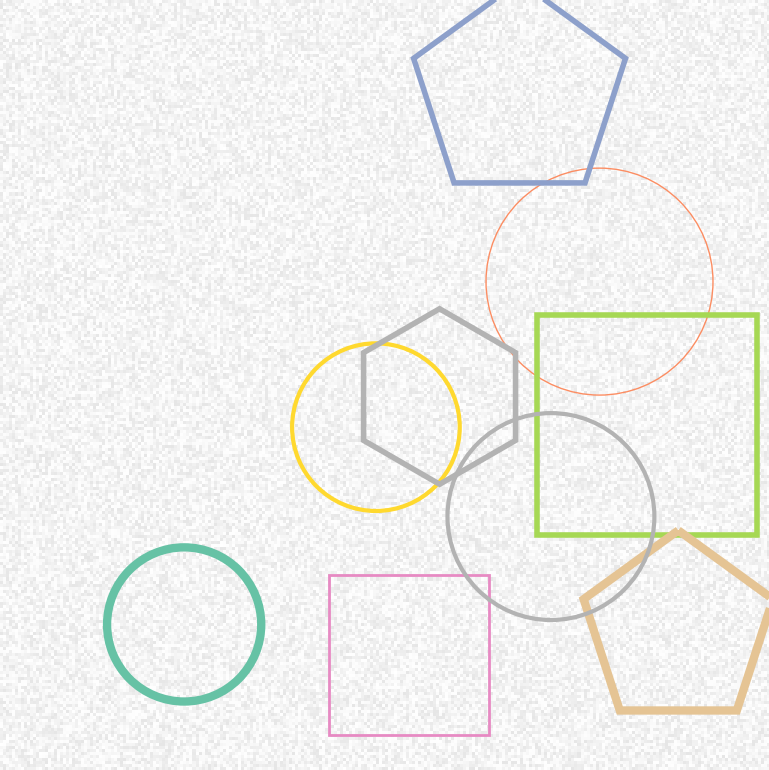[{"shape": "circle", "thickness": 3, "radius": 0.5, "center": [0.239, 0.189]}, {"shape": "circle", "thickness": 0.5, "radius": 0.74, "center": [0.779, 0.634]}, {"shape": "pentagon", "thickness": 2, "radius": 0.72, "center": [0.675, 0.879]}, {"shape": "square", "thickness": 1, "radius": 0.52, "center": [0.531, 0.15]}, {"shape": "square", "thickness": 2, "radius": 0.71, "center": [0.84, 0.448]}, {"shape": "circle", "thickness": 1.5, "radius": 0.54, "center": [0.488, 0.445]}, {"shape": "pentagon", "thickness": 3, "radius": 0.65, "center": [0.881, 0.182]}, {"shape": "hexagon", "thickness": 2, "radius": 0.57, "center": [0.571, 0.485]}, {"shape": "circle", "thickness": 1.5, "radius": 0.67, "center": [0.715, 0.329]}]